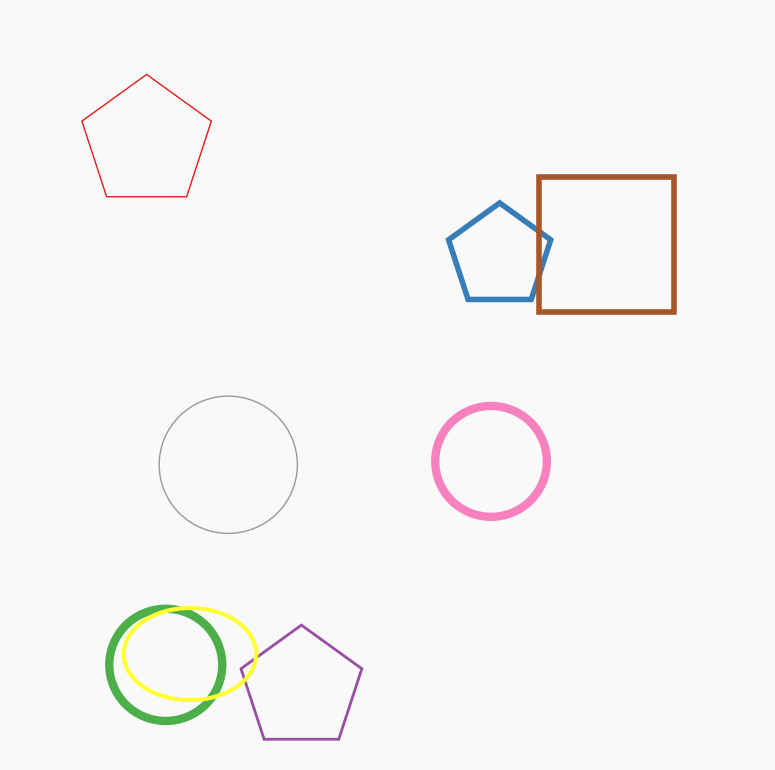[{"shape": "pentagon", "thickness": 0.5, "radius": 0.44, "center": [0.189, 0.816]}, {"shape": "pentagon", "thickness": 2, "radius": 0.35, "center": [0.645, 0.667]}, {"shape": "circle", "thickness": 3, "radius": 0.36, "center": [0.214, 0.137]}, {"shape": "pentagon", "thickness": 1, "radius": 0.41, "center": [0.389, 0.106]}, {"shape": "oval", "thickness": 1.5, "radius": 0.43, "center": [0.245, 0.151]}, {"shape": "square", "thickness": 2, "radius": 0.44, "center": [0.783, 0.682]}, {"shape": "circle", "thickness": 3, "radius": 0.36, "center": [0.634, 0.401]}, {"shape": "circle", "thickness": 0.5, "radius": 0.45, "center": [0.295, 0.396]}]